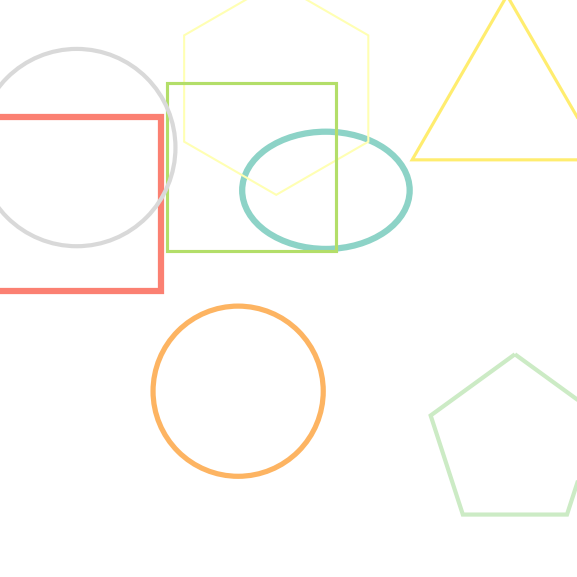[{"shape": "oval", "thickness": 3, "radius": 0.73, "center": [0.564, 0.67]}, {"shape": "hexagon", "thickness": 1, "radius": 0.92, "center": [0.478, 0.846]}, {"shape": "square", "thickness": 3, "radius": 0.75, "center": [0.129, 0.646]}, {"shape": "circle", "thickness": 2.5, "radius": 0.74, "center": [0.412, 0.322]}, {"shape": "square", "thickness": 1.5, "radius": 0.73, "center": [0.435, 0.71]}, {"shape": "circle", "thickness": 2, "radius": 0.85, "center": [0.133, 0.744]}, {"shape": "pentagon", "thickness": 2, "radius": 0.77, "center": [0.892, 0.232]}, {"shape": "triangle", "thickness": 1.5, "radius": 0.95, "center": [0.878, 0.817]}]